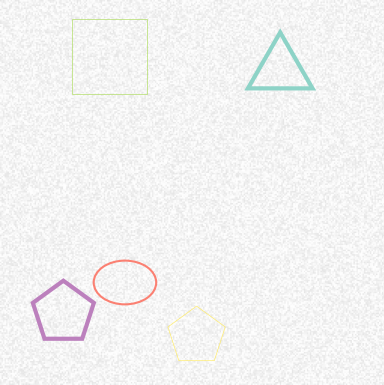[{"shape": "triangle", "thickness": 3, "radius": 0.48, "center": [0.728, 0.819]}, {"shape": "oval", "thickness": 1.5, "radius": 0.41, "center": [0.325, 0.266]}, {"shape": "square", "thickness": 0.5, "radius": 0.49, "center": [0.285, 0.853]}, {"shape": "pentagon", "thickness": 3, "radius": 0.42, "center": [0.165, 0.188]}, {"shape": "pentagon", "thickness": 0.5, "radius": 0.39, "center": [0.511, 0.127]}]